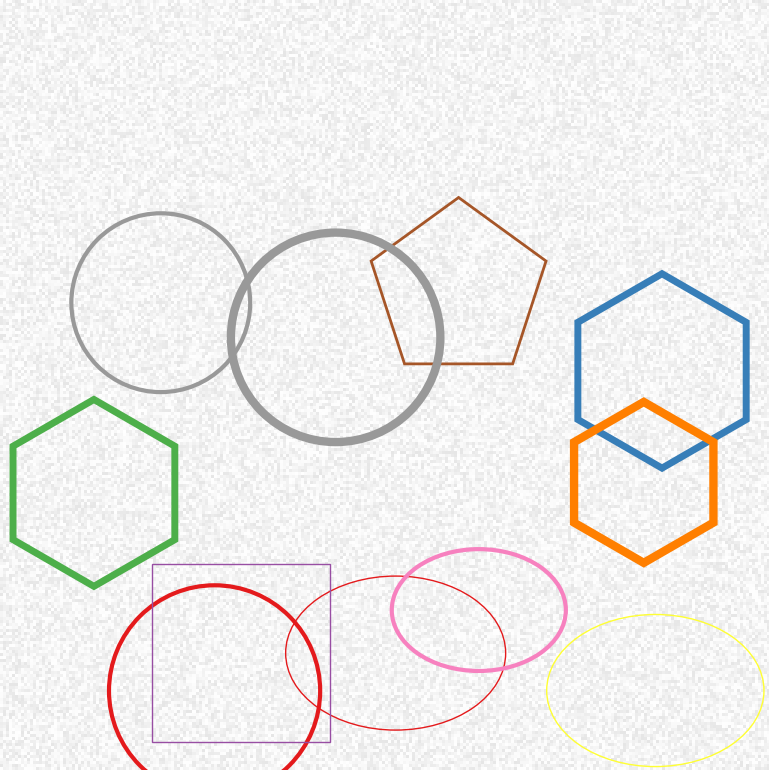[{"shape": "circle", "thickness": 1.5, "radius": 0.69, "center": [0.279, 0.103]}, {"shape": "oval", "thickness": 0.5, "radius": 0.71, "center": [0.514, 0.152]}, {"shape": "hexagon", "thickness": 2.5, "radius": 0.63, "center": [0.86, 0.518]}, {"shape": "hexagon", "thickness": 2.5, "radius": 0.61, "center": [0.122, 0.36]}, {"shape": "square", "thickness": 0.5, "radius": 0.58, "center": [0.313, 0.152]}, {"shape": "hexagon", "thickness": 3, "radius": 0.52, "center": [0.836, 0.374]}, {"shape": "oval", "thickness": 0.5, "radius": 0.71, "center": [0.851, 0.103]}, {"shape": "pentagon", "thickness": 1, "radius": 0.6, "center": [0.596, 0.624]}, {"shape": "oval", "thickness": 1.5, "radius": 0.57, "center": [0.622, 0.208]}, {"shape": "circle", "thickness": 3, "radius": 0.68, "center": [0.436, 0.562]}, {"shape": "circle", "thickness": 1.5, "radius": 0.58, "center": [0.209, 0.607]}]